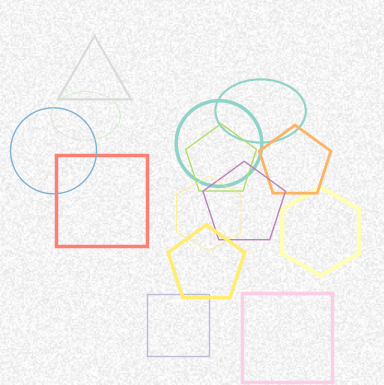[{"shape": "circle", "thickness": 2.5, "radius": 0.56, "center": [0.569, 0.627]}, {"shape": "oval", "thickness": 1.5, "radius": 0.59, "center": [0.677, 0.712]}, {"shape": "hexagon", "thickness": 3, "radius": 0.58, "center": [0.833, 0.399]}, {"shape": "square", "thickness": 1, "radius": 0.4, "center": [0.463, 0.156]}, {"shape": "square", "thickness": 2.5, "radius": 0.59, "center": [0.264, 0.48]}, {"shape": "circle", "thickness": 1, "radius": 0.56, "center": [0.139, 0.608]}, {"shape": "pentagon", "thickness": 2, "radius": 0.49, "center": [0.766, 0.577]}, {"shape": "pentagon", "thickness": 1, "radius": 0.48, "center": [0.574, 0.582]}, {"shape": "square", "thickness": 2.5, "radius": 0.58, "center": [0.745, 0.123]}, {"shape": "triangle", "thickness": 1.5, "radius": 0.55, "center": [0.246, 0.797]}, {"shape": "pentagon", "thickness": 1, "radius": 0.56, "center": [0.634, 0.469]}, {"shape": "oval", "thickness": 0.5, "radius": 0.45, "center": [0.222, 0.699]}, {"shape": "hexagon", "thickness": 0.5, "radius": 0.49, "center": [0.542, 0.446]}, {"shape": "pentagon", "thickness": 2.5, "radius": 0.52, "center": [0.536, 0.312]}]